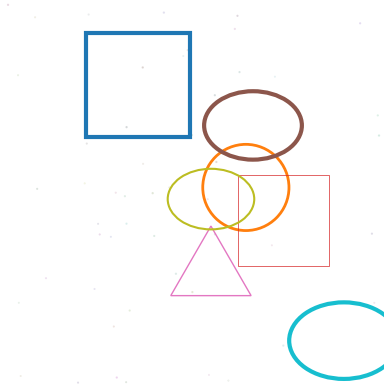[{"shape": "square", "thickness": 3, "radius": 0.67, "center": [0.358, 0.779]}, {"shape": "circle", "thickness": 2, "radius": 0.56, "center": [0.639, 0.513]}, {"shape": "square", "thickness": 0.5, "radius": 0.59, "center": [0.736, 0.427]}, {"shape": "oval", "thickness": 3, "radius": 0.63, "center": [0.657, 0.674]}, {"shape": "triangle", "thickness": 1, "radius": 0.6, "center": [0.548, 0.292]}, {"shape": "oval", "thickness": 1.5, "radius": 0.56, "center": [0.548, 0.483]}, {"shape": "oval", "thickness": 3, "radius": 0.71, "center": [0.893, 0.115]}]